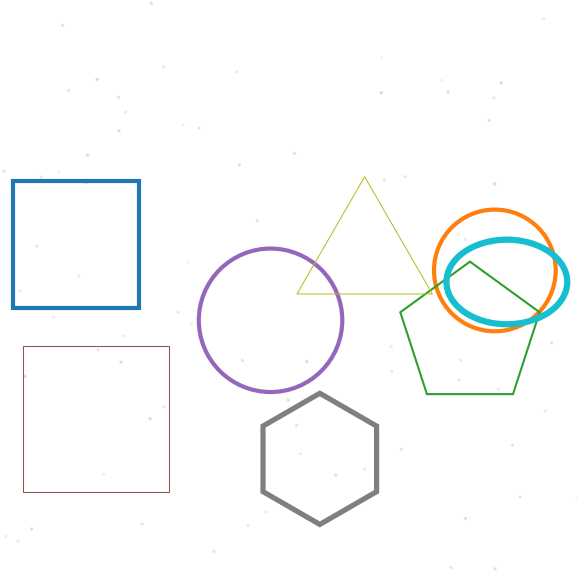[{"shape": "square", "thickness": 2, "radius": 0.55, "center": [0.132, 0.576]}, {"shape": "circle", "thickness": 2, "radius": 0.53, "center": [0.857, 0.531]}, {"shape": "pentagon", "thickness": 1, "radius": 0.63, "center": [0.814, 0.419]}, {"shape": "circle", "thickness": 2, "radius": 0.62, "center": [0.468, 0.445]}, {"shape": "square", "thickness": 0.5, "radius": 0.63, "center": [0.166, 0.274]}, {"shape": "hexagon", "thickness": 2.5, "radius": 0.57, "center": [0.554, 0.205]}, {"shape": "triangle", "thickness": 0.5, "radius": 0.68, "center": [0.631, 0.558]}, {"shape": "oval", "thickness": 3, "radius": 0.52, "center": [0.878, 0.511]}]